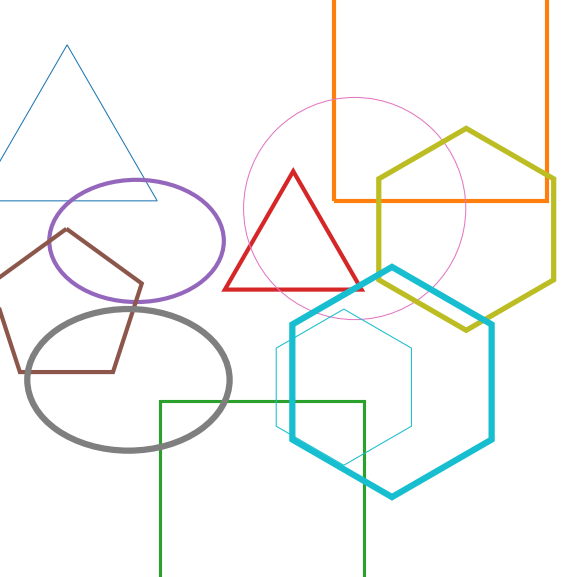[{"shape": "triangle", "thickness": 0.5, "radius": 0.9, "center": [0.116, 0.741]}, {"shape": "square", "thickness": 2, "radius": 0.93, "center": [0.763, 0.836]}, {"shape": "square", "thickness": 1.5, "radius": 0.89, "center": [0.454, 0.127]}, {"shape": "triangle", "thickness": 2, "radius": 0.68, "center": [0.508, 0.566]}, {"shape": "oval", "thickness": 2, "radius": 0.76, "center": [0.236, 0.582]}, {"shape": "pentagon", "thickness": 2, "radius": 0.69, "center": [0.115, 0.466]}, {"shape": "circle", "thickness": 0.5, "radius": 0.96, "center": [0.614, 0.638]}, {"shape": "oval", "thickness": 3, "radius": 0.88, "center": [0.222, 0.341]}, {"shape": "hexagon", "thickness": 2.5, "radius": 0.87, "center": [0.807, 0.602]}, {"shape": "hexagon", "thickness": 3, "radius": 1.0, "center": [0.679, 0.338]}, {"shape": "hexagon", "thickness": 0.5, "radius": 0.68, "center": [0.595, 0.329]}]